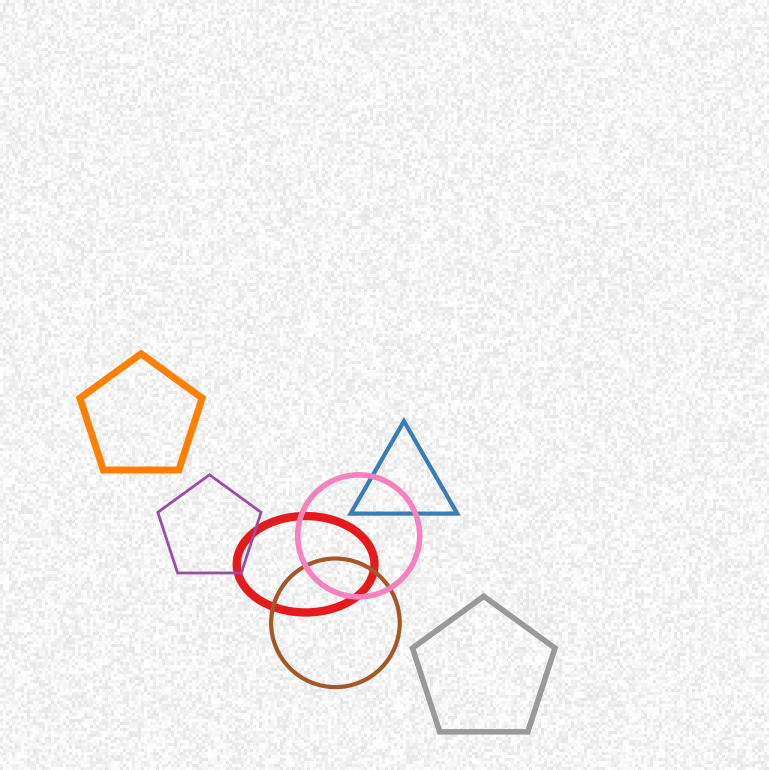[{"shape": "oval", "thickness": 3, "radius": 0.45, "center": [0.397, 0.267]}, {"shape": "triangle", "thickness": 1.5, "radius": 0.4, "center": [0.525, 0.373]}, {"shape": "pentagon", "thickness": 1, "radius": 0.35, "center": [0.272, 0.313]}, {"shape": "pentagon", "thickness": 2.5, "radius": 0.42, "center": [0.183, 0.457]}, {"shape": "circle", "thickness": 1.5, "radius": 0.42, "center": [0.436, 0.191]}, {"shape": "circle", "thickness": 2, "radius": 0.4, "center": [0.466, 0.304]}, {"shape": "pentagon", "thickness": 2, "radius": 0.49, "center": [0.628, 0.128]}]